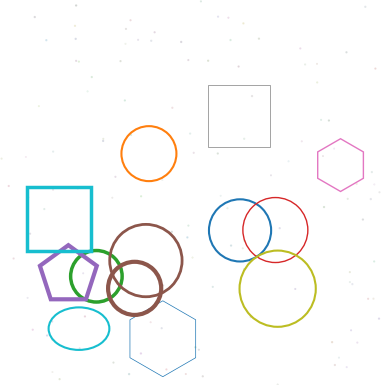[{"shape": "hexagon", "thickness": 0.5, "radius": 0.49, "center": [0.423, 0.12]}, {"shape": "circle", "thickness": 1.5, "radius": 0.4, "center": [0.624, 0.402]}, {"shape": "circle", "thickness": 1.5, "radius": 0.36, "center": [0.387, 0.601]}, {"shape": "circle", "thickness": 2.5, "radius": 0.33, "center": [0.25, 0.282]}, {"shape": "circle", "thickness": 1, "radius": 0.42, "center": [0.715, 0.403]}, {"shape": "pentagon", "thickness": 3, "radius": 0.39, "center": [0.178, 0.285]}, {"shape": "circle", "thickness": 2, "radius": 0.47, "center": [0.379, 0.323]}, {"shape": "circle", "thickness": 3, "radius": 0.34, "center": [0.35, 0.251]}, {"shape": "hexagon", "thickness": 1, "radius": 0.34, "center": [0.885, 0.571]}, {"shape": "square", "thickness": 0.5, "radius": 0.41, "center": [0.621, 0.699]}, {"shape": "circle", "thickness": 1.5, "radius": 0.5, "center": [0.721, 0.25]}, {"shape": "oval", "thickness": 1.5, "radius": 0.39, "center": [0.205, 0.146]}, {"shape": "square", "thickness": 2.5, "radius": 0.42, "center": [0.153, 0.43]}]